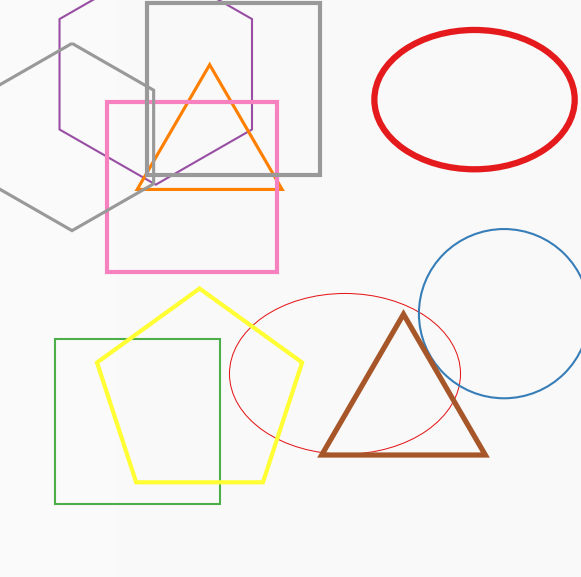[{"shape": "oval", "thickness": 3, "radius": 0.86, "center": [0.816, 0.827]}, {"shape": "oval", "thickness": 0.5, "radius": 0.99, "center": [0.594, 0.352]}, {"shape": "circle", "thickness": 1, "radius": 0.73, "center": [0.867, 0.456]}, {"shape": "square", "thickness": 1, "radius": 0.71, "center": [0.236, 0.269]}, {"shape": "hexagon", "thickness": 1, "radius": 0.96, "center": [0.268, 0.871]}, {"shape": "triangle", "thickness": 1.5, "radius": 0.72, "center": [0.361, 0.743]}, {"shape": "pentagon", "thickness": 2, "radius": 0.93, "center": [0.343, 0.314]}, {"shape": "triangle", "thickness": 2.5, "radius": 0.81, "center": [0.694, 0.292]}, {"shape": "square", "thickness": 2, "radius": 0.73, "center": [0.33, 0.676]}, {"shape": "square", "thickness": 2, "radius": 0.74, "center": [0.402, 0.845]}, {"shape": "hexagon", "thickness": 1.5, "radius": 0.81, "center": [0.124, 0.762]}]